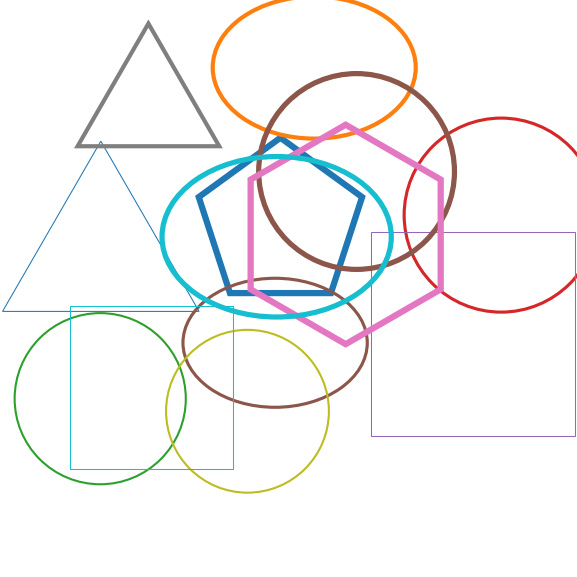[{"shape": "pentagon", "thickness": 3, "radius": 0.74, "center": [0.486, 0.612]}, {"shape": "triangle", "thickness": 0.5, "radius": 0.98, "center": [0.175, 0.558]}, {"shape": "oval", "thickness": 2, "radius": 0.88, "center": [0.544, 0.882]}, {"shape": "circle", "thickness": 1, "radius": 0.74, "center": [0.174, 0.309]}, {"shape": "circle", "thickness": 1.5, "radius": 0.84, "center": [0.868, 0.627]}, {"shape": "square", "thickness": 0.5, "radius": 0.88, "center": [0.819, 0.42]}, {"shape": "circle", "thickness": 2.5, "radius": 0.85, "center": [0.617, 0.702]}, {"shape": "oval", "thickness": 1.5, "radius": 0.8, "center": [0.476, 0.406]}, {"shape": "hexagon", "thickness": 3, "radius": 0.95, "center": [0.599, 0.593]}, {"shape": "triangle", "thickness": 2, "radius": 0.71, "center": [0.257, 0.817]}, {"shape": "circle", "thickness": 1, "radius": 0.7, "center": [0.429, 0.287]}, {"shape": "square", "thickness": 0.5, "radius": 0.71, "center": [0.262, 0.328]}, {"shape": "oval", "thickness": 2.5, "radius": 0.99, "center": [0.479, 0.589]}]